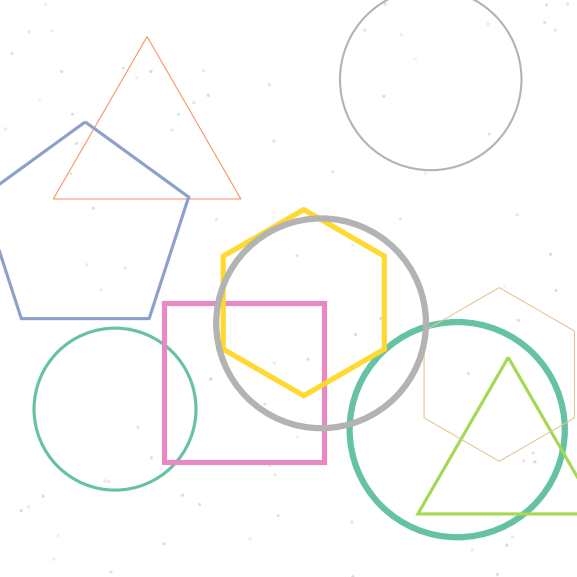[{"shape": "circle", "thickness": 3, "radius": 0.93, "center": [0.792, 0.255]}, {"shape": "circle", "thickness": 1.5, "radius": 0.7, "center": [0.199, 0.291]}, {"shape": "triangle", "thickness": 0.5, "radius": 0.94, "center": [0.255, 0.748]}, {"shape": "pentagon", "thickness": 1.5, "radius": 0.94, "center": [0.148, 0.6]}, {"shape": "square", "thickness": 2.5, "radius": 0.69, "center": [0.423, 0.337]}, {"shape": "triangle", "thickness": 1.5, "radius": 0.9, "center": [0.88, 0.2]}, {"shape": "hexagon", "thickness": 2.5, "radius": 0.81, "center": [0.526, 0.475]}, {"shape": "hexagon", "thickness": 0.5, "radius": 0.75, "center": [0.865, 0.351]}, {"shape": "circle", "thickness": 3, "radius": 0.91, "center": [0.556, 0.439]}, {"shape": "circle", "thickness": 1, "radius": 0.79, "center": [0.746, 0.862]}]